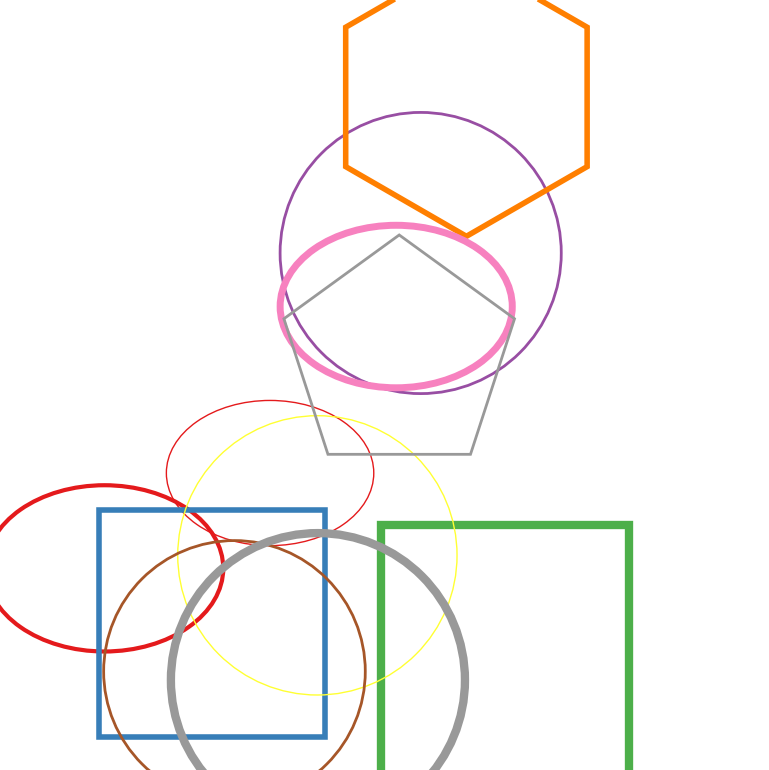[{"shape": "oval", "thickness": 1.5, "radius": 0.77, "center": [0.136, 0.262]}, {"shape": "oval", "thickness": 0.5, "radius": 0.67, "center": [0.351, 0.386]}, {"shape": "square", "thickness": 2, "radius": 0.74, "center": [0.275, 0.191]}, {"shape": "square", "thickness": 3, "radius": 0.8, "center": [0.655, 0.157]}, {"shape": "circle", "thickness": 1, "radius": 0.91, "center": [0.546, 0.671]}, {"shape": "hexagon", "thickness": 2, "radius": 0.91, "center": [0.606, 0.874]}, {"shape": "circle", "thickness": 0.5, "radius": 0.91, "center": [0.412, 0.279]}, {"shape": "circle", "thickness": 1, "radius": 0.85, "center": [0.305, 0.128]}, {"shape": "oval", "thickness": 2.5, "radius": 0.75, "center": [0.515, 0.602]}, {"shape": "pentagon", "thickness": 1, "radius": 0.79, "center": [0.518, 0.537]}, {"shape": "circle", "thickness": 3, "radius": 0.95, "center": [0.413, 0.117]}]